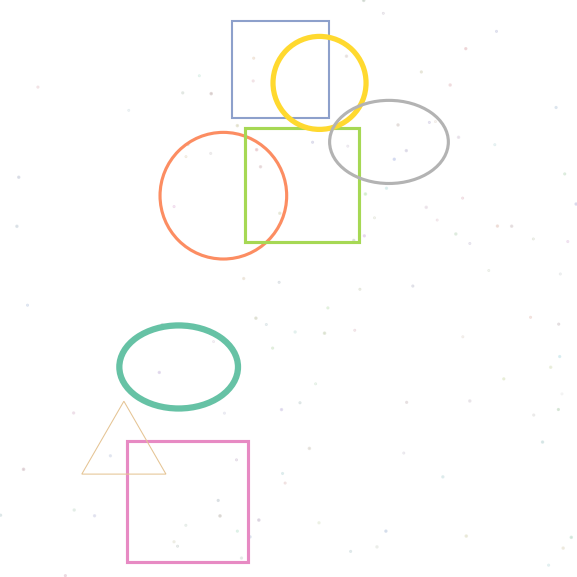[{"shape": "oval", "thickness": 3, "radius": 0.51, "center": [0.309, 0.364]}, {"shape": "circle", "thickness": 1.5, "radius": 0.55, "center": [0.387, 0.66]}, {"shape": "square", "thickness": 1, "radius": 0.42, "center": [0.486, 0.879]}, {"shape": "square", "thickness": 1.5, "radius": 0.52, "center": [0.325, 0.131]}, {"shape": "square", "thickness": 1.5, "radius": 0.49, "center": [0.523, 0.679]}, {"shape": "circle", "thickness": 2.5, "radius": 0.4, "center": [0.553, 0.856]}, {"shape": "triangle", "thickness": 0.5, "radius": 0.42, "center": [0.215, 0.22]}, {"shape": "oval", "thickness": 1.5, "radius": 0.51, "center": [0.674, 0.753]}]